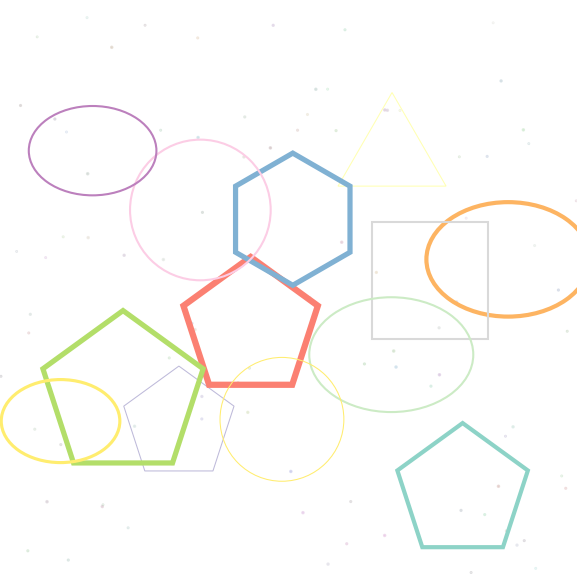[{"shape": "pentagon", "thickness": 2, "radius": 0.59, "center": [0.801, 0.148]}, {"shape": "triangle", "thickness": 0.5, "radius": 0.54, "center": [0.679, 0.731]}, {"shape": "pentagon", "thickness": 0.5, "radius": 0.5, "center": [0.31, 0.265]}, {"shape": "pentagon", "thickness": 3, "radius": 0.61, "center": [0.434, 0.432]}, {"shape": "hexagon", "thickness": 2.5, "radius": 0.57, "center": [0.507, 0.62]}, {"shape": "oval", "thickness": 2, "radius": 0.71, "center": [0.88, 0.55]}, {"shape": "pentagon", "thickness": 2.5, "radius": 0.73, "center": [0.213, 0.315]}, {"shape": "circle", "thickness": 1, "radius": 0.61, "center": [0.347, 0.636]}, {"shape": "square", "thickness": 1, "radius": 0.5, "center": [0.744, 0.514]}, {"shape": "oval", "thickness": 1, "radius": 0.55, "center": [0.16, 0.738]}, {"shape": "oval", "thickness": 1, "radius": 0.71, "center": [0.678, 0.385]}, {"shape": "circle", "thickness": 0.5, "radius": 0.54, "center": [0.488, 0.273]}, {"shape": "oval", "thickness": 1.5, "radius": 0.51, "center": [0.105, 0.27]}]